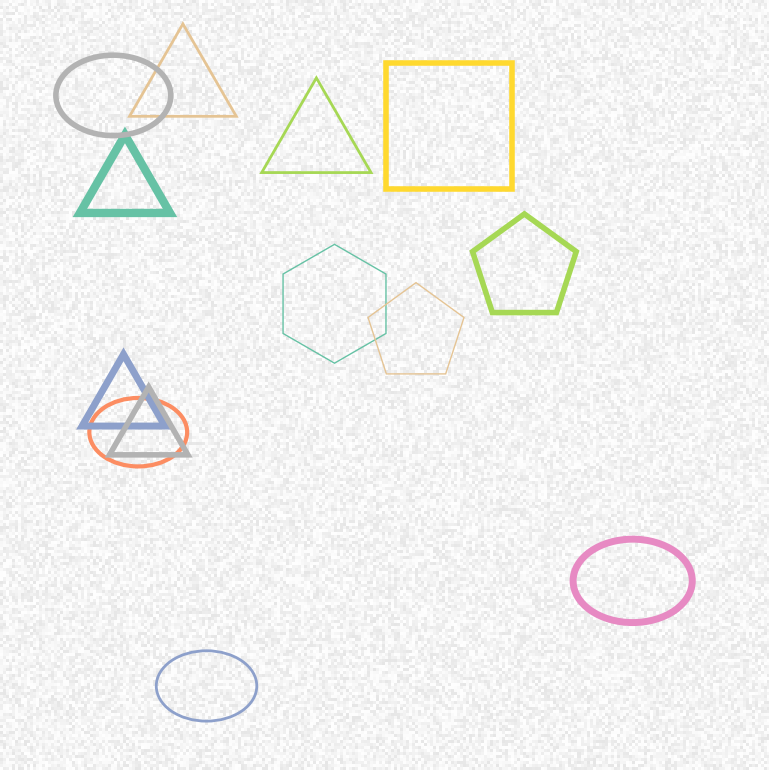[{"shape": "triangle", "thickness": 3, "radius": 0.34, "center": [0.162, 0.757]}, {"shape": "hexagon", "thickness": 0.5, "radius": 0.39, "center": [0.434, 0.606]}, {"shape": "oval", "thickness": 1.5, "radius": 0.32, "center": [0.18, 0.439]}, {"shape": "oval", "thickness": 1, "radius": 0.33, "center": [0.268, 0.109]}, {"shape": "triangle", "thickness": 2.5, "radius": 0.31, "center": [0.16, 0.478]}, {"shape": "oval", "thickness": 2.5, "radius": 0.39, "center": [0.822, 0.246]}, {"shape": "triangle", "thickness": 1, "radius": 0.41, "center": [0.411, 0.817]}, {"shape": "pentagon", "thickness": 2, "radius": 0.35, "center": [0.681, 0.651]}, {"shape": "square", "thickness": 2, "radius": 0.41, "center": [0.583, 0.836]}, {"shape": "triangle", "thickness": 1, "radius": 0.4, "center": [0.238, 0.889]}, {"shape": "pentagon", "thickness": 0.5, "radius": 0.33, "center": [0.54, 0.567]}, {"shape": "triangle", "thickness": 2, "radius": 0.29, "center": [0.193, 0.439]}, {"shape": "oval", "thickness": 2, "radius": 0.37, "center": [0.147, 0.876]}]